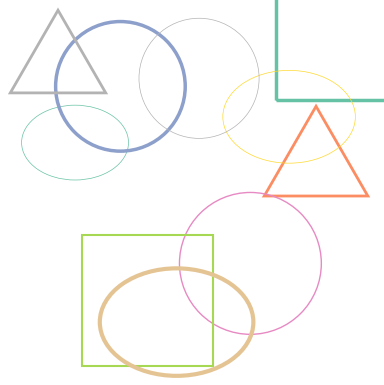[{"shape": "square", "thickness": 2.5, "radius": 0.76, "center": [0.868, 0.891]}, {"shape": "oval", "thickness": 0.5, "radius": 0.69, "center": [0.195, 0.63]}, {"shape": "triangle", "thickness": 2, "radius": 0.78, "center": [0.821, 0.569]}, {"shape": "circle", "thickness": 2.5, "radius": 0.84, "center": [0.313, 0.776]}, {"shape": "circle", "thickness": 1, "radius": 0.92, "center": [0.65, 0.316]}, {"shape": "square", "thickness": 1.5, "radius": 0.85, "center": [0.383, 0.219]}, {"shape": "oval", "thickness": 0.5, "radius": 0.86, "center": [0.751, 0.697]}, {"shape": "oval", "thickness": 3, "radius": 1.0, "center": [0.459, 0.163]}, {"shape": "circle", "thickness": 0.5, "radius": 0.78, "center": [0.517, 0.797]}, {"shape": "triangle", "thickness": 2, "radius": 0.72, "center": [0.151, 0.83]}]